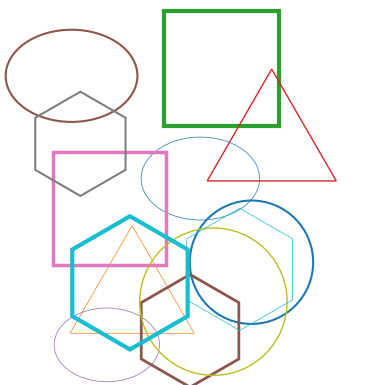[{"shape": "oval", "thickness": 0.5, "radius": 0.77, "center": [0.52, 0.536]}, {"shape": "circle", "thickness": 1.5, "radius": 0.8, "center": [0.653, 0.319]}, {"shape": "triangle", "thickness": 0.5, "radius": 0.93, "center": [0.343, 0.227]}, {"shape": "square", "thickness": 3, "radius": 0.75, "center": [0.575, 0.822]}, {"shape": "triangle", "thickness": 1, "radius": 0.97, "center": [0.706, 0.627]}, {"shape": "oval", "thickness": 0.5, "radius": 0.68, "center": [0.277, 0.104]}, {"shape": "hexagon", "thickness": 2, "radius": 0.73, "center": [0.494, 0.141]}, {"shape": "oval", "thickness": 1.5, "radius": 0.86, "center": [0.186, 0.803]}, {"shape": "square", "thickness": 2.5, "radius": 0.73, "center": [0.285, 0.458]}, {"shape": "hexagon", "thickness": 1.5, "radius": 0.68, "center": [0.209, 0.626]}, {"shape": "circle", "thickness": 1, "radius": 0.96, "center": [0.554, 0.216]}, {"shape": "hexagon", "thickness": 0.5, "radius": 0.79, "center": [0.623, 0.3]}, {"shape": "hexagon", "thickness": 3, "radius": 0.87, "center": [0.338, 0.265]}]